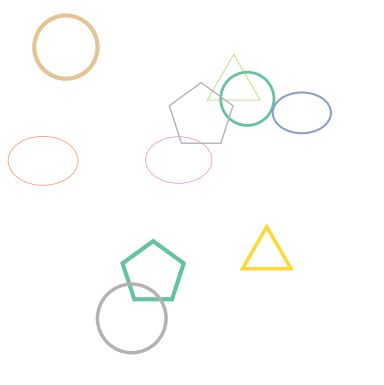[{"shape": "circle", "thickness": 2, "radius": 0.35, "center": [0.642, 0.743]}, {"shape": "pentagon", "thickness": 3, "radius": 0.42, "center": [0.398, 0.29]}, {"shape": "oval", "thickness": 0.5, "radius": 0.45, "center": [0.112, 0.582]}, {"shape": "oval", "thickness": 1.5, "radius": 0.38, "center": [0.784, 0.707]}, {"shape": "oval", "thickness": 0.5, "radius": 0.43, "center": [0.464, 0.584]}, {"shape": "triangle", "thickness": 0.5, "radius": 0.4, "center": [0.607, 0.78]}, {"shape": "triangle", "thickness": 2.5, "radius": 0.36, "center": [0.693, 0.338]}, {"shape": "circle", "thickness": 3, "radius": 0.41, "center": [0.171, 0.878]}, {"shape": "circle", "thickness": 2.5, "radius": 0.45, "center": [0.342, 0.173]}, {"shape": "pentagon", "thickness": 1, "radius": 0.43, "center": [0.522, 0.698]}]